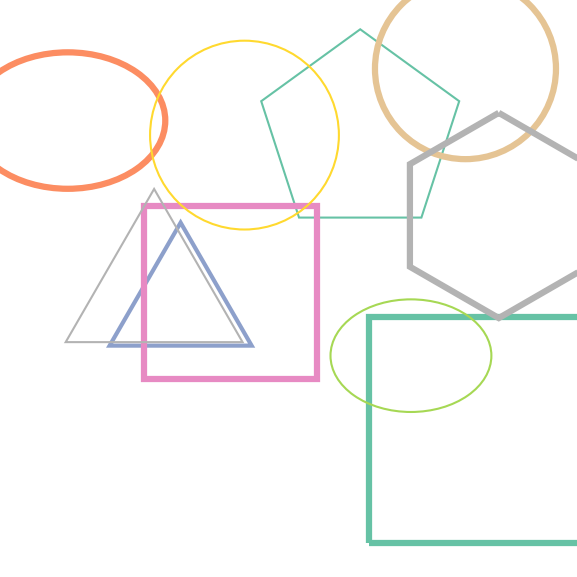[{"shape": "pentagon", "thickness": 1, "radius": 0.9, "center": [0.624, 0.768]}, {"shape": "square", "thickness": 3, "radius": 0.98, "center": [0.835, 0.254]}, {"shape": "oval", "thickness": 3, "radius": 0.84, "center": [0.117, 0.79]}, {"shape": "triangle", "thickness": 2, "radius": 0.71, "center": [0.313, 0.472]}, {"shape": "square", "thickness": 3, "radius": 0.75, "center": [0.399, 0.493]}, {"shape": "oval", "thickness": 1, "radius": 0.7, "center": [0.712, 0.383]}, {"shape": "circle", "thickness": 1, "radius": 0.82, "center": [0.423, 0.765]}, {"shape": "circle", "thickness": 3, "radius": 0.78, "center": [0.806, 0.88]}, {"shape": "hexagon", "thickness": 3, "radius": 0.89, "center": [0.864, 0.626]}, {"shape": "triangle", "thickness": 1, "radius": 0.88, "center": [0.267, 0.495]}]